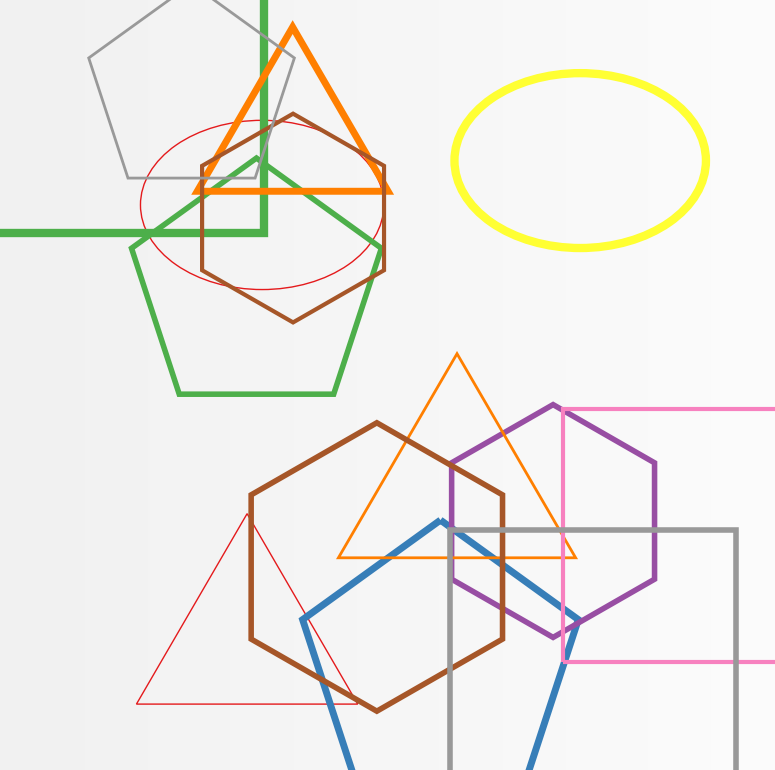[{"shape": "triangle", "thickness": 0.5, "radius": 0.82, "center": [0.319, 0.168]}, {"shape": "oval", "thickness": 0.5, "radius": 0.78, "center": [0.338, 0.734]}, {"shape": "pentagon", "thickness": 2.5, "radius": 0.94, "center": [0.568, 0.138]}, {"shape": "square", "thickness": 3, "radius": 0.87, "center": [0.168, 0.871]}, {"shape": "pentagon", "thickness": 2, "radius": 0.85, "center": [0.331, 0.625]}, {"shape": "hexagon", "thickness": 2, "radius": 0.76, "center": [0.714, 0.323]}, {"shape": "triangle", "thickness": 1, "radius": 0.88, "center": [0.59, 0.364]}, {"shape": "triangle", "thickness": 2.5, "radius": 0.71, "center": [0.378, 0.823]}, {"shape": "oval", "thickness": 3, "radius": 0.81, "center": [0.749, 0.791]}, {"shape": "hexagon", "thickness": 2, "radius": 0.94, "center": [0.486, 0.264]}, {"shape": "hexagon", "thickness": 1.5, "radius": 0.68, "center": [0.378, 0.717]}, {"shape": "square", "thickness": 1.5, "radius": 0.82, "center": [0.891, 0.305]}, {"shape": "square", "thickness": 2, "radius": 0.92, "center": [0.765, 0.127]}, {"shape": "pentagon", "thickness": 1, "radius": 0.7, "center": [0.247, 0.882]}]